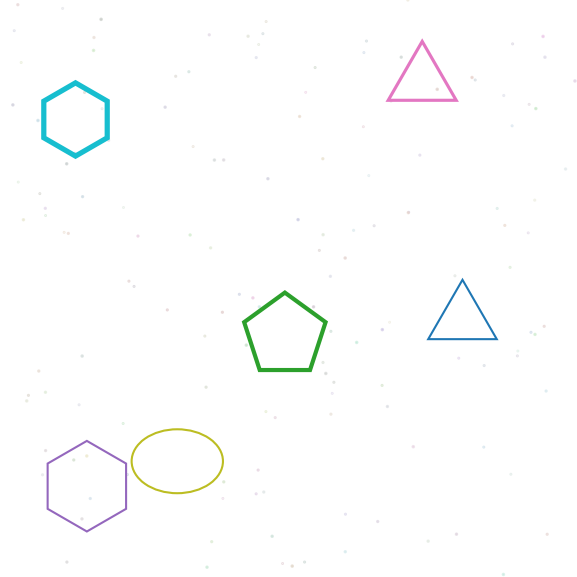[{"shape": "triangle", "thickness": 1, "radius": 0.34, "center": [0.801, 0.446]}, {"shape": "pentagon", "thickness": 2, "radius": 0.37, "center": [0.493, 0.418]}, {"shape": "hexagon", "thickness": 1, "radius": 0.39, "center": [0.15, 0.157]}, {"shape": "triangle", "thickness": 1.5, "radius": 0.34, "center": [0.731, 0.859]}, {"shape": "oval", "thickness": 1, "radius": 0.4, "center": [0.307, 0.2]}, {"shape": "hexagon", "thickness": 2.5, "radius": 0.32, "center": [0.131, 0.792]}]